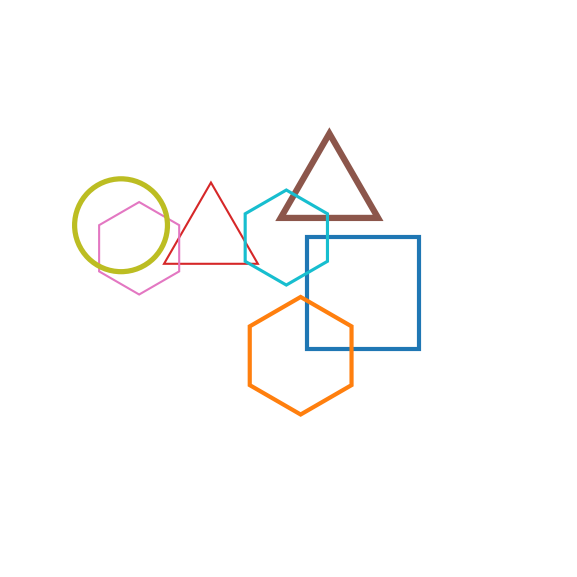[{"shape": "square", "thickness": 2, "radius": 0.49, "center": [0.628, 0.491]}, {"shape": "hexagon", "thickness": 2, "radius": 0.51, "center": [0.521, 0.383]}, {"shape": "triangle", "thickness": 1, "radius": 0.47, "center": [0.365, 0.589]}, {"shape": "triangle", "thickness": 3, "radius": 0.49, "center": [0.57, 0.67]}, {"shape": "hexagon", "thickness": 1, "radius": 0.4, "center": [0.241, 0.569]}, {"shape": "circle", "thickness": 2.5, "radius": 0.4, "center": [0.21, 0.609]}, {"shape": "hexagon", "thickness": 1.5, "radius": 0.41, "center": [0.496, 0.588]}]